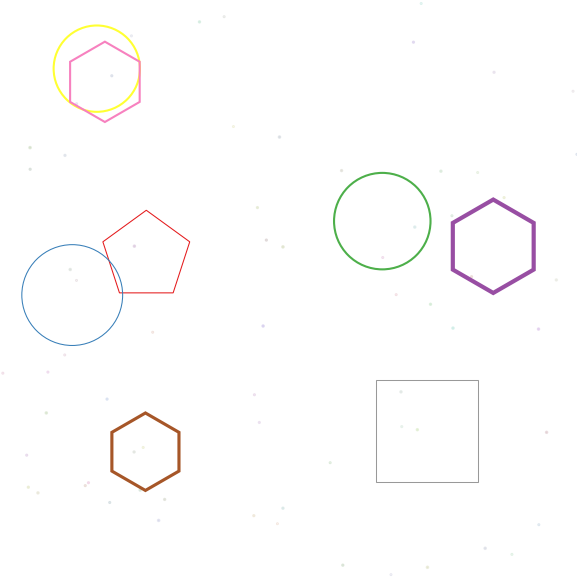[{"shape": "pentagon", "thickness": 0.5, "radius": 0.4, "center": [0.253, 0.556]}, {"shape": "circle", "thickness": 0.5, "radius": 0.44, "center": [0.125, 0.488]}, {"shape": "circle", "thickness": 1, "radius": 0.42, "center": [0.662, 0.616]}, {"shape": "hexagon", "thickness": 2, "radius": 0.4, "center": [0.854, 0.573]}, {"shape": "circle", "thickness": 1, "radius": 0.37, "center": [0.168, 0.88]}, {"shape": "hexagon", "thickness": 1.5, "radius": 0.34, "center": [0.252, 0.217]}, {"shape": "hexagon", "thickness": 1, "radius": 0.35, "center": [0.182, 0.857]}, {"shape": "square", "thickness": 0.5, "radius": 0.44, "center": [0.74, 0.253]}]